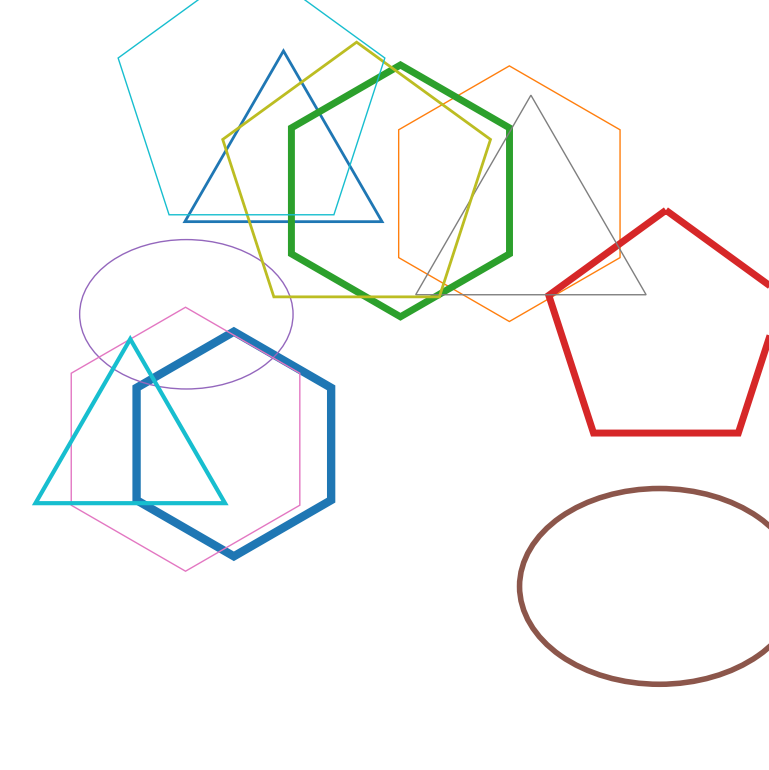[{"shape": "hexagon", "thickness": 3, "radius": 0.73, "center": [0.304, 0.423]}, {"shape": "triangle", "thickness": 1, "radius": 0.74, "center": [0.368, 0.786]}, {"shape": "hexagon", "thickness": 0.5, "radius": 0.83, "center": [0.662, 0.748]}, {"shape": "hexagon", "thickness": 2.5, "radius": 0.82, "center": [0.52, 0.752]}, {"shape": "pentagon", "thickness": 2.5, "radius": 0.8, "center": [0.865, 0.567]}, {"shape": "oval", "thickness": 0.5, "radius": 0.69, "center": [0.242, 0.592]}, {"shape": "oval", "thickness": 2, "radius": 0.91, "center": [0.856, 0.238]}, {"shape": "hexagon", "thickness": 0.5, "radius": 0.86, "center": [0.241, 0.43]}, {"shape": "triangle", "thickness": 0.5, "radius": 0.86, "center": [0.689, 0.704]}, {"shape": "pentagon", "thickness": 1, "radius": 0.91, "center": [0.463, 0.762]}, {"shape": "triangle", "thickness": 1.5, "radius": 0.71, "center": [0.169, 0.418]}, {"shape": "pentagon", "thickness": 0.5, "radius": 0.91, "center": [0.327, 0.868]}]